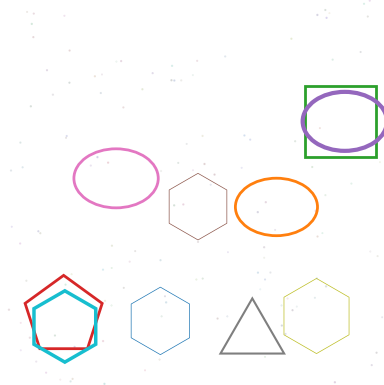[{"shape": "hexagon", "thickness": 0.5, "radius": 0.44, "center": [0.417, 0.166]}, {"shape": "oval", "thickness": 2, "radius": 0.53, "center": [0.718, 0.462]}, {"shape": "square", "thickness": 2, "radius": 0.46, "center": [0.884, 0.684]}, {"shape": "pentagon", "thickness": 2, "radius": 0.53, "center": [0.165, 0.179]}, {"shape": "oval", "thickness": 3, "radius": 0.55, "center": [0.896, 0.685]}, {"shape": "hexagon", "thickness": 0.5, "radius": 0.43, "center": [0.514, 0.463]}, {"shape": "oval", "thickness": 2, "radius": 0.55, "center": [0.302, 0.537]}, {"shape": "triangle", "thickness": 1.5, "radius": 0.48, "center": [0.655, 0.129]}, {"shape": "hexagon", "thickness": 0.5, "radius": 0.49, "center": [0.822, 0.179]}, {"shape": "hexagon", "thickness": 2.5, "radius": 0.46, "center": [0.168, 0.152]}]